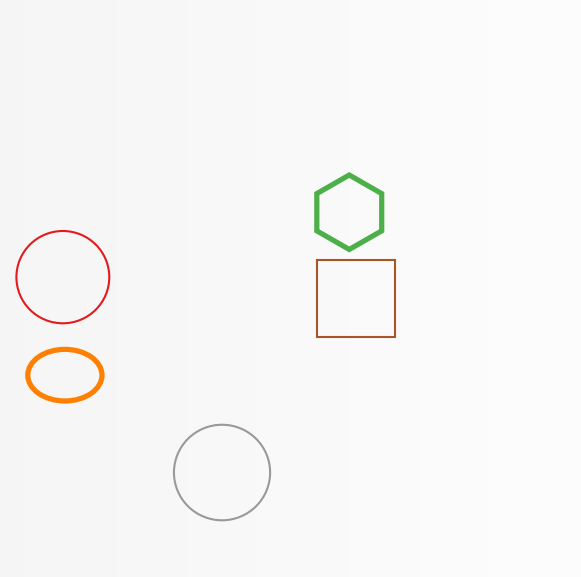[{"shape": "circle", "thickness": 1, "radius": 0.4, "center": [0.108, 0.519]}, {"shape": "hexagon", "thickness": 2.5, "radius": 0.32, "center": [0.601, 0.632]}, {"shape": "oval", "thickness": 2.5, "radius": 0.32, "center": [0.112, 0.35]}, {"shape": "square", "thickness": 1, "radius": 0.34, "center": [0.613, 0.482]}, {"shape": "circle", "thickness": 1, "radius": 0.41, "center": [0.382, 0.181]}]